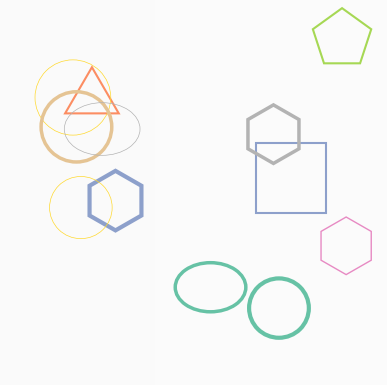[{"shape": "circle", "thickness": 3, "radius": 0.39, "center": [0.72, 0.2]}, {"shape": "oval", "thickness": 2.5, "radius": 0.46, "center": [0.543, 0.254]}, {"shape": "triangle", "thickness": 1.5, "radius": 0.4, "center": [0.237, 0.745]}, {"shape": "square", "thickness": 1.5, "radius": 0.45, "center": [0.751, 0.538]}, {"shape": "hexagon", "thickness": 3, "radius": 0.39, "center": [0.298, 0.479]}, {"shape": "hexagon", "thickness": 1, "radius": 0.37, "center": [0.893, 0.362]}, {"shape": "pentagon", "thickness": 1.5, "radius": 0.4, "center": [0.883, 0.9]}, {"shape": "circle", "thickness": 0.5, "radius": 0.4, "center": [0.209, 0.461]}, {"shape": "circle", "thickness": 0.5, "radius": 0.49, "center": [0.188, 0.747]}, {"shape": "circle", "thickness": 2.5, "radius": 0.46, "center": [0.197, 0.67]}, {"shape": "oval", "thickness": 0.5, "radius": 0.49, "center": [0.264, 0.665]}, {"shape": "hexagon", "thickness": 2.5, "radius": 0.38, "center": [0.706, 0.652]}]